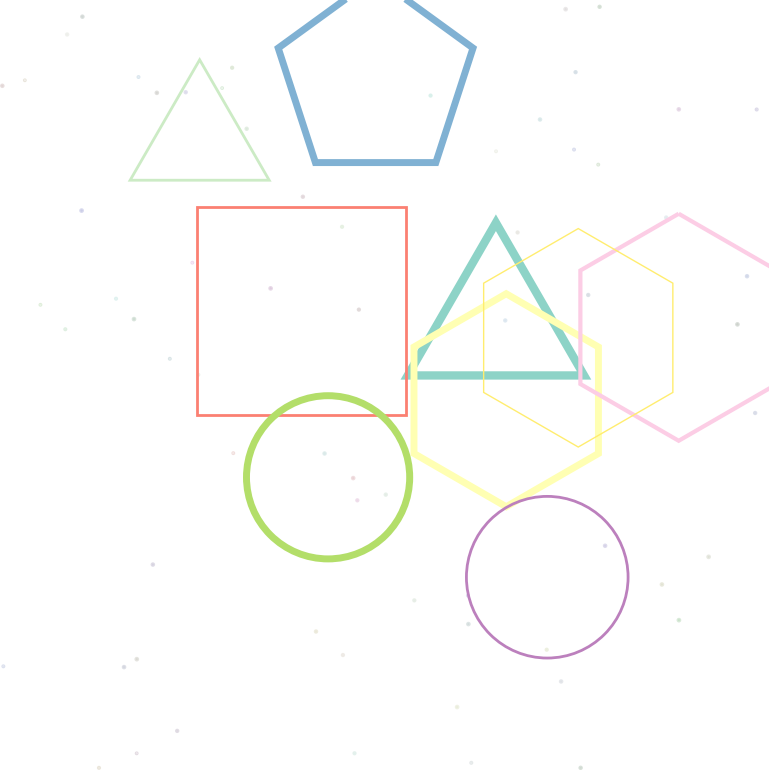[{"shape": "triangle", "thickness": 3, "radius": 0.66, "center": [0.644, 0.579]}, {"shape": "hexagon", "thickness": 2.5, "radius": 0.69, "center": [0.657, 0.48]}, {"shape": "square", "thickness": 1, "radius": 0.68, "center": [0.392, 0.596]}, {"shape": "pentagon", "thickness": 2.5, "radius": 0.67, "center": [0.488, 0.896]}, {"shape": "circle", "thickness": 2.5, "radius": 0.53, "center": [0.426, 0.38]}, {"shape": "hexagon", "thickness": 1.5, "radius": 0.74, "center": [0.881, 0.575]}, {"shape": "circle", "thickness": 1, "radius": 0.52, "center": [0.711, 0.25]}, {"shape": "triangle", "thickness": 1, "radius": 0.52, "center": [0.259, 0.818]}, {"shape": "hexagon", "thickness": 0.5, "radius": 0.71, "center": [0.751, 0.561]}]